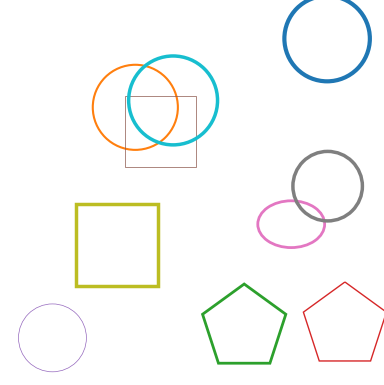[{"shape": "circle", "thickness": 3, "radius": 0.56, "center": [0.85, 0.9]}, {"shape": "circle", "thickness": 1.5, "radius": 0.55, "center": [0.351, 0.721]}, {"shape": "pentagon", "thickness": 2, "radius": 0.57, "center": [0.634, 0.149]}, {"shape": "pentagon", "thickness": 1, "radius": 0.57, "center": [0.896, 0.154]}, {"shape": "circle", "thickness": 0.5, "radius": 0.44, "center": [0.136, 0.122]}, {"shape": "square", "thickness": 0.5, "radius": 0.46, "center": [0.416, 0.659]}, {"shape": "oval", "thickness": 2, "radius": 0.43, "center": [0.756, 0.418]}, {"shape": "circle", "thickness": 2.5, "radius": 0.45, "center": [0.851, 0.516]}, {"shape": "square", "thickness": 2.5, "radius": 0.54, "center": [0.304, 0.364]}, {"shape": "circle", "thickness": 2.5, "radius": 0.58, "center": [0.45, 0.739]}]